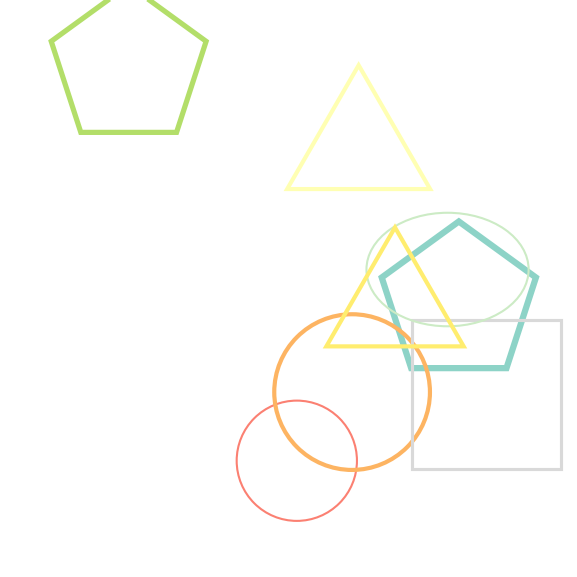[{"shape": "pentagon", "thickness": 3, "radius": 0.7, "center": [0.795, 0.475]}, {"shape": "triangle", "thickness": 2, "radius": 0.71, "center": [0.621, 0.743]}, {"shape": "circle", "thickness": 1, "radius": 0.52, "center": [0.514, 0.201]}, {"shape": "circle", "thickness": 2, "radius": 0.67, "center": [0.61, 0.32]}, {"shape": "pentagon", "thickness": 2.5, "radius": 0.71, "center": [0.223, 0.884]}, {"shape": "square", "thickness": 1.5, "radius": 0.65, "center": [0.842, 0.316]}, {"shape": "oval", "thickness": 1, "radius": 0.7, "center": [0.775, 0.532]}, {"shape": "triangle", "thickness": 2, "radius": 0.69, "center": [0.684, 0.468]}]